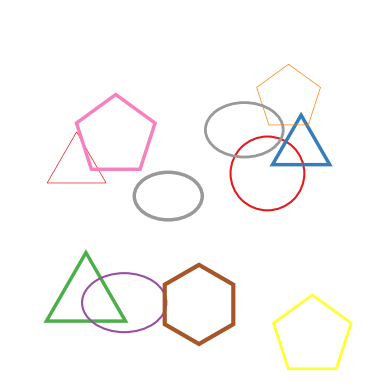[{"shape": "triangle", "thickness": 0.5, "radius": 0.44, "center": [0.199, 0.569]}, {"shape": "circle", "thickness": 1.5, "radius": 0.48, "center": [0.695, 0.55]}, {"shape": "triangle", "thickness": 2.5, "radius": 0.43, "center": [0.782, 0.615]}, {"shape": "triangle", "thickness": 2.5, "radius": 0.59, "center": [0.223, 0.225]}, {"shape": "oval", "thickness": 1.5, "radius": 0.55, "center": [0.323, 0.214]}, {"shape": "pentagon", "thickness": 0.5, "radius": 0.44, "center": [0.75, 0.746]}, {"shape": "pentagon", "thickness": 2, "radius": 0.53, "center": [0.811, 0.128]}, {"shape": "hexagon", "thickness": 3, "radius": 0.51, "center": [0.517, 0.209]}, {"shape": "pentagon", "thickness": 2.5, "radius": 0.54, "center": [0.301, 0.647]}, {"shape": "oval", "thickness": 2.5, "radius": 0.44, "center": [0.437, 0.491]}, {"shape": "oval", "thickness": 2, "radius": 0.51, "center": [0.635, 0.663]}]